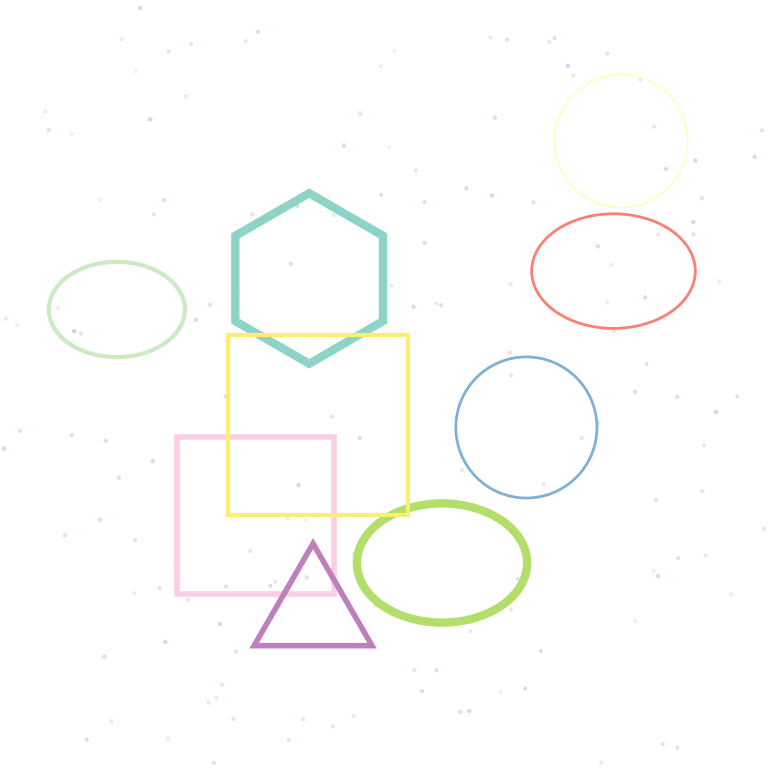[{"shape": "hexagon", "thickness": 3, "radius": 0.55, "center": [0.402, 0.638]}, {"shape": "circle", "thickness": 0.5, "radius": 0.43, "center": [0.807, 0.817]}, {"shape": "oval", "thickness": 1, "radius": 0.53, "center": [0.797, 0.648]}, {"shape": "circle", "thickness": 1, "radius": 0.46, "center": [0.684, 0.445]}, {"shape": "oval", "thickness": 3, "radius": 0.55, "center": [0.574, 0.269]}, {"shape": "square", "thickness": 2, "radius": 0.51, "center": [0.332, 0.331]}, {"shape": "triangle", "thickness": 2, "radius": 0.44, "center": [0.407, 0.206]}, {"shape": "oval", "thickness": 1.5, "radius": 0.44, "center": [0.152, 0.598]}, {"shape": "square", "thickness": 1.5, "radius": 0.59, "center": [0.413, 0.448]}]